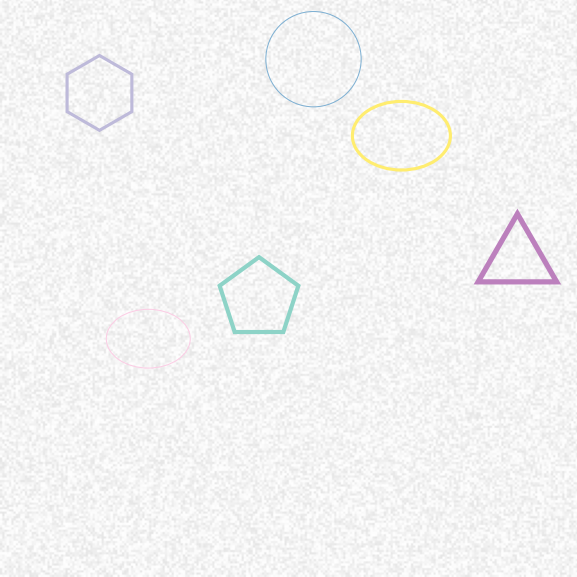[{"shape": "pentagon", "thickness": 2, "radius": 0.36, "center": [0.448, 0.482]}, {"shape": "hexagon", "thickness": 1.5, "radius": 0.32, "center": [0.172, 0.838]}, {"shape": "circle", "thickness": 0.5, "radius": 0.41, "center": [0.543, 0.897]}, {"shape": "oval", "thickness": 0.5, "radius": 0.36, "center": [0.257, 0.413]}, {"shape": "triangle", "thickness": 2.5, "radius": 0.39, "center": [0.896, 0.55]}, {"shape": "oval", "thickness": 1.5, "radius": 0.42, "center": [0.695, 0.764]}]